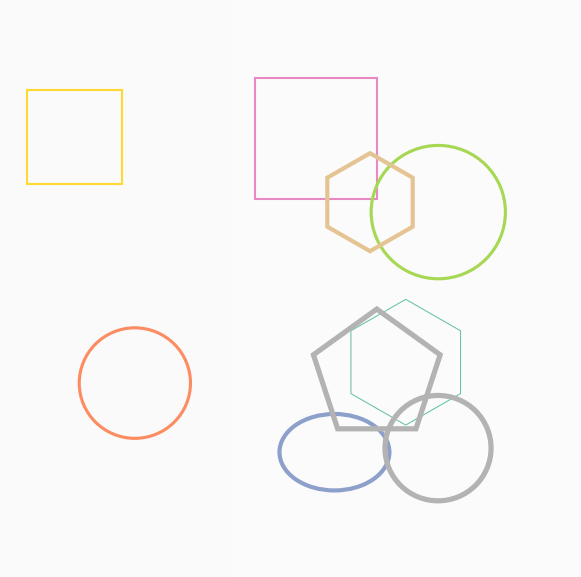[{"shape": "hexagon", "thickness": 0.5, "radius": 0.54, "center": [0.698, 0.372]}, {"shape": "circle", "thickness": 1.5, "radius": 0.48, "center": [0.232, 0.336]}, {"shape": "oval", "thickness": 2, "radius": 0.47, "center": [0.575, 0.216]}, {"shape": "square", "thickness": 1, "radius": 0.53, "center": [0.543, 0.76]}, {"shape": "circle", "thickness": 1.5, "radius": 0.58, "center": [0.754, 0.632]}, {"shape": "square", "thickness": 1, "radius": 0.41, "center": [0.129, 0.762]}, {"shape": "hexagon", "thickness": 2, "radius": 0.42, "center": [0.637, 0.649]}, {"shape": "circle", "thickness": 2.5, "radius": 0.46, "center": [0.754, 0.223]}, {"shape": "pentagon", "thickness": 2.5, "radius": 0.57, "center": [0.648, 0.349]}]